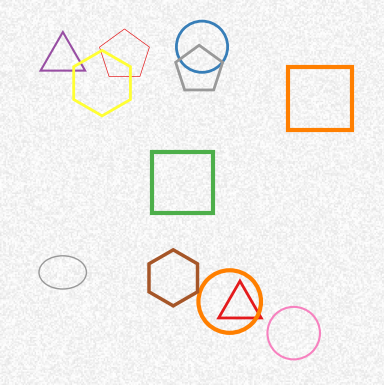[{"shape": "triangle", "thickness": 2, "radius": 0.32, "center": [0.623, 0.206]}, {"shape": "pentagon", "thickness": 0.5, "radius": 0.34, "center": [0.323, 0.857]}, {"shape": "circle", "thickness": 2, "radius": 0.33, "center": [0.525, 0.879]}, {"shape": "square", "thickness": 3, "radius": 0.4, "center": [0.474, 0.526]}, {"shape": "triangle", "thickness": 1.5, "radius": 0.33, "center": [0.163, 0.85]}, {"shape": "circle", "thickness": 3, "radius": 0.41, "center": [0.597, 0.217]}, {"shape": "square", "thickness": 3, "radius": 0.41, "center": [0.832, 0.744]}, {"shape": "hexagon", "thickness": 2, "radius": 0.43, "center": [0.265, 0.784]}, {"shape": "hexagon", "thickness": 2.5, "radius": 0.36, "center": [0.45, 0.278]}, {"shape": "circle", "thickness": 1.5, "radius": 0.34, "center": [0.763, 0.135]}, {"shape": "oval", "thickness": 1, "radius": 0.31, "center": [0.163, 0.292]}, {"shape": "pentagon", "thickness": 2, "radius": 0.32, "center": [0.517, 0.818]}]